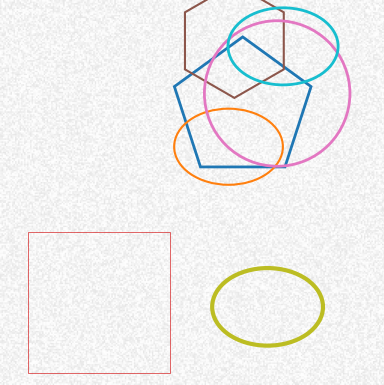[{"shape": "pentagon", "thickness": 2, "radius": 0.93, "center": [0.63, 0.717]}, {"shape": "oval", "thickness": 1.5, "radius": 0.71, "center": [0.594, 0.619]}, {"shape": "square", "thickness": 0.5, "radius": 0.92, "center": [0.257, 0.214]}, {"shape": "hexagon", "thickness": 1.5, "radius": 0.74, "center": [0.609, 0.894]}, {"shape": "circle", "thickness": 2, "radius": 0.94, "center": [0.72, 0.757]}, {"shape": "oval", "thickness": 3, "radius": 0.72, "center": [0.695, 0.203]}, {"shape": "oval", "thickness": 2, "radius": 0.72, "center": [0.735, 0.88]}]